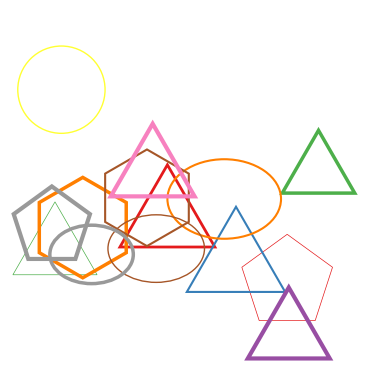[{"shape": "triangle", "thickness": 2, "radius": 0.71, "center": [0.435, 0.43]}, {"shape": "pentagon", "thickness": 0.5, "radius": 0.62, "center": [0.746, 0.268]}, {"shape": "triangle", "thickness": 1.5, "radius": 0.74, "center": [0.613, 0.315]}, {"shape": "triangle", "thickness": 2.5, "radius": 0.54, "center": [0.827, 0.553]}, {"shape": "triangle", "thickness": 0.5, "radius": 0.63, "center": [0.143, 0.349]}, {"shape": "triangle", "thickness": 3, "radius": 0.61, "center": [0.75, 0.13]}, {"shape": "oval", "thickness": 1.5, "radius": 0.74, "center": [0.582, 0.483]}, {"shape": "hexagon", "thickness": 2.5, "radius": 0.65, "center": [0.215, 0.409]}, {"shape": "circle", "thickness": 1, "radius": 0.57, "center": [0.16, 0.767]}, {"shape": "hexagon", "thickness": 1.5, "radius": 0.63, "center": [0.382, 0.486]}, {"shape": "oval", "thickness": 1, "radius": 0.63, "center": [0.406, 0.354]}, {"shape": "triangle", "thickness": 3, "radius": 0.63, "center": [0.397, 0.553]}, {"shape": "pentagon", "thickness": 3, "radius": 0.52, "center": [0.135, 0.412]}, {"shape": "oval", "thickness": 2.5, "radius": 0.54, "center": [0.238, 0.339]}]